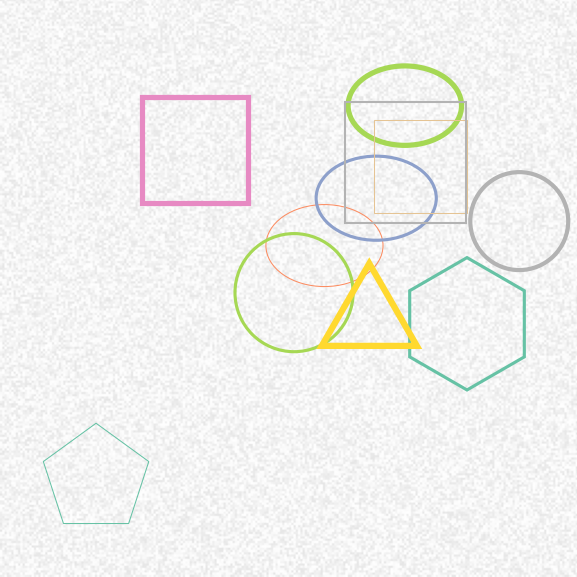[{"shape": "pentagon", "thickness": 0.5, "radius": 0.48, "center": [0.166, 0.17]}, {"shape": "hexagon", "thickness": 1.5, "radius": 0.57, "center": [0.809, 0.438]}, {"shape": "oval", "thickness": 0.5, "radius": 0.51, "center": [0.562, 0.574]}, {"shape": "oval", "thickness": 1.5, "radius": 0.52, "center": [0.651, 0.656]}, {"shape": "square", "thickness": 2.5, "radius": 0.46, "center": [0.338, 0.74]}, {"shape": "oval", "thickness": 2.5, "radius": 0.49, "center": [0.701, 0.816]}, {"shape": "circle", "thickness": 1.5, "radius": 0.51, "center": [0.509, 0.492]}, {"shape": "triangle", "thickness": 3, "radius": 0.48, "center": [0.639, 0.448]}, {"shape": "square", "thickness": 0.5, "radius": 0.4, "center": [0.728, 0.711]}, {"shape": "square", "thickness": 1, "radius": 0.52, "center": [0.702, 0.718]}, {"shape": "circle", "thickness": 2, "radius": 0.42, "center": [0.899, 0.616]}]